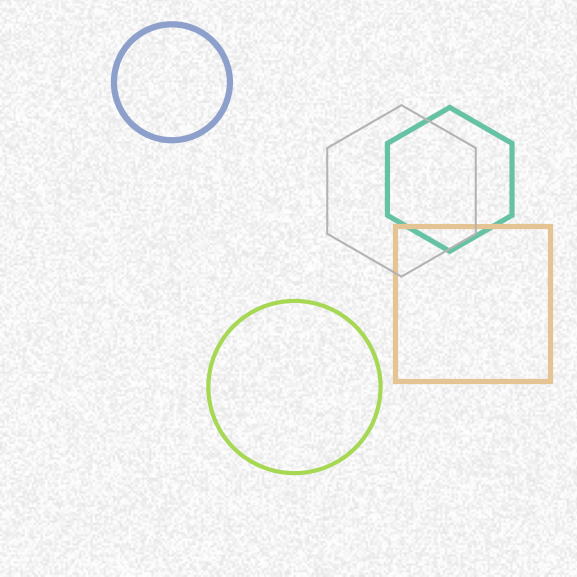[{"shape": "hexagon", "thickness": 2.5, "radius": 0.62, "center": [0.779, 0.689]}, {"shape": "circle", "thickness": 3, "radius": 0.5, "center": [0.298, 0.857]}, {"shape": "circle", "thickness": 2, "radius": 0.75, "center": [0.51, 0.329]}, {"shape": "square", "thickness": 2.5, "radius": 0.67, "center": [0.818, 0.474]}, {"shape": "hexagon", "thickness": 1, "radius": 0.74, "center": [0.695, 0.669]}]